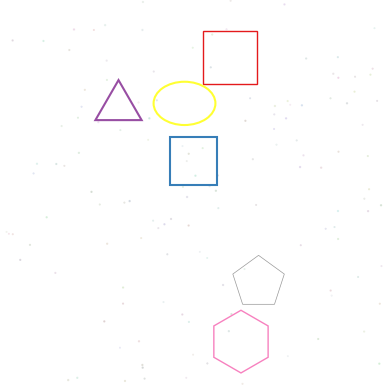[{"shape": "square", "thickness": 1, "radius": 0.35, "center": [0.597, 0.85]}, {"shape": "square", "thickness": 1.5, "radius": 0.31, "center": [0.502, 0.581]}, {"shape": "triangle", "thickness": 1.5, "radius": 0.35, "center": [0.308, 0.723]}, {"shape": "oval", "thickness": 1.5, "radius": 0.4, "center": [0.479, 0.731]}, {"shape": "hexagon", "thickness": 1, "radius": 0.41, "center": [0.626, 0.113]}, {"shape": "pentagon", "thickness": 0.5, "radius": 0.35, "center": [0.672, 0.266]}]